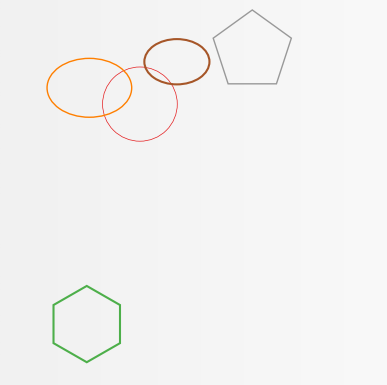[{"shape": "circle", "thickness": 0.5, "radius": 0.48, "center": [0.361, 0.73]}, {"shape": "hexagon", "thickness": 1.5, "radius": 0.5, "center": [0.224, 0.158]}, {"shape": "oval", "thickness": 1, "radius": 0.55, "center": [0.231, 0.772]}, {"shape": "oval", "thickness": 1.5, "radius": 0.42, "center": [0.457, 0.84]}, {"shape": "pentagon", "thickness": 1, "radius": 0.53, "center": [0.651, 0.868]}]